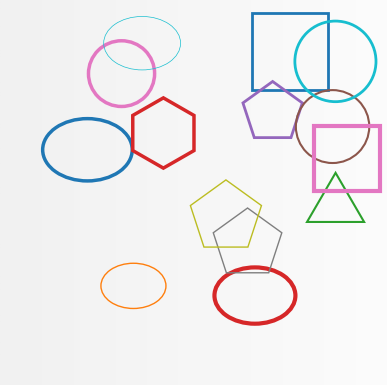[{"shape": "oval", "thickness": 2.5, "radius": 0.58, "center": [0.226, 0.611]}, {"shape": "square", "thickness": 2, "radius": 0.5, "center": [0.748, 0.866]}, {"shape": "oval", "thickness": 1, "radius": 0.42, "center": [0.344, 0.257]}, {"shape": "triangle", "thickness": 1.5, "radius": 0.43, "center": [0.866, 0.466]}, {"shape": "oval", "thickness": 3, "radius": 0.52, "center": [0.658, 0.232]}, {"shape": "hexagon", "thickness": 2.5, "radius": 0.46, "center": [0.422, 0.655]}, {"shape": "pentagon", "thickness": 2, "radius": 0.4, "center": [0.704, 0.708]}, {"shape": "circle", "thickness": 1.5, "radius": 0.47, "center": [0.858, 0.671]}, {"shape": "square", "thickness": 3, "radius": 0.43, "center": [0.897, 0.588]}, {"shape": "circle", "thickness": 2.5, "radius": 0.43, "center": [0.314, 0.809]}, {"shape": "pentagon", "thickness": 1, "radius": 0.46, "center": [0.639, 0.367]}, {"shape": "pentagon", "thickness": 1, "radius": 0.48, "center": [0.583, 0.436]}, {"shape": "oval", "thickness": 0.5, "radius": 0.5, "center": [0.367, 0.888]}, {"shape": "circle", "thickness": 2, "radius": 0.52, "center": [0.866, 0.841]}]